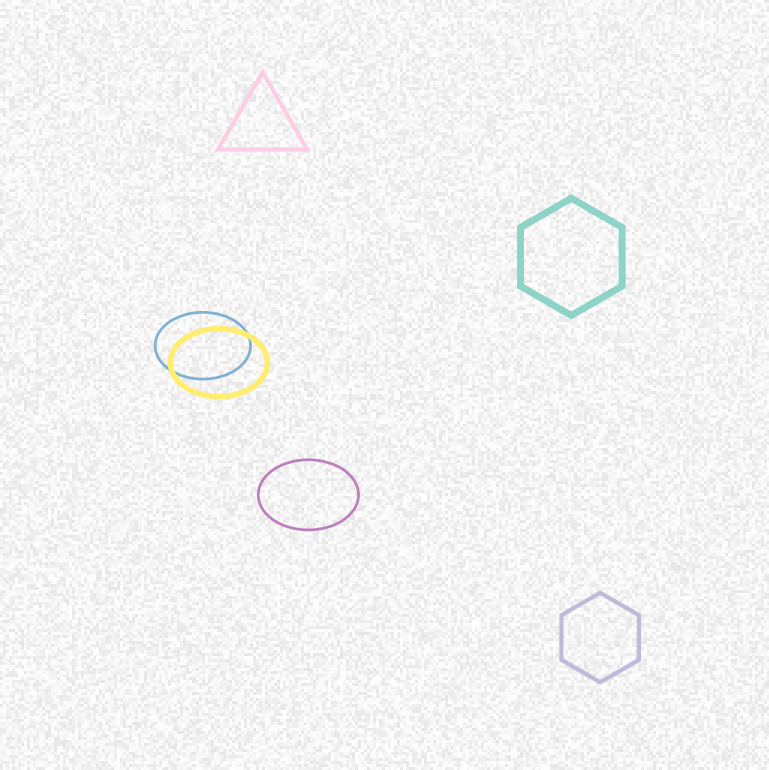[{"shape": "hexagon", "thickness": 2.5, "radius": 0.38, "center": [0.742, 0.666]}, {"shape": "hexagon", "thickness": 1.5, "radius": 0.29, "center": [0.779, 0.172]}, {"shape": "oval", "thickness": 1, "radius": 0.31, "center": [0.263, 0.551]}, {"shape": "triangle", "thickness": 1.5, "radius": 0.33, "center": [0.341, 0.839]}, {"shape": "oval", "thickness": 1, "radius": 0.33, "center": [0.4, 0.357]}, {"shape": "oval", "thickness": 2, "radius": 0.32, "center": [0.284, 0.529]}]